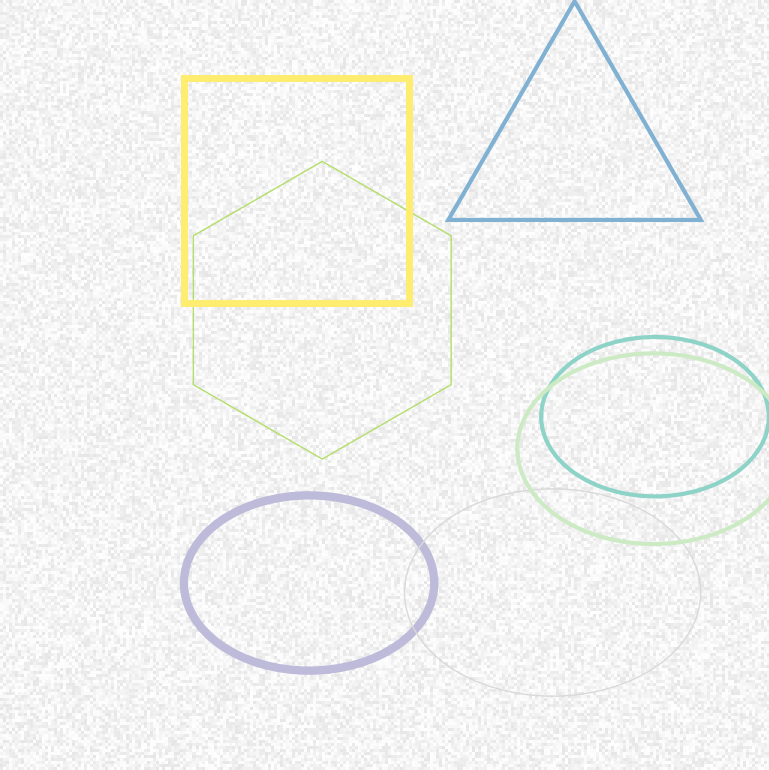[{"shape": "oval", "thickness": 1.5, "radius": 0.74, "center": [0.851, 0.459]}, {"shape": "oval", "thickness": 3, "radius": 0.81, "center": [0.401, 0.243]}, {"shape": "triangle", "thickness": 1.5, "radius": 0.95, "center": [0.746, 0.809]}, {"shape": "hexagon", "thickness": 0.5, "radius": 0.97, "center": [0.419, 0.597]}, {"shape": "oval", "thickness": 0.5, "radius": 0.96, "center": [0.718, 0.231]}, {"shape": "oval", "thickness": 1.5, "radius": 0.88, "center": [0.849, 0.417]}, {"shape": "square", "thickness": 2.5, "radius": 0.73, "center": [0.385, 0.752]}]